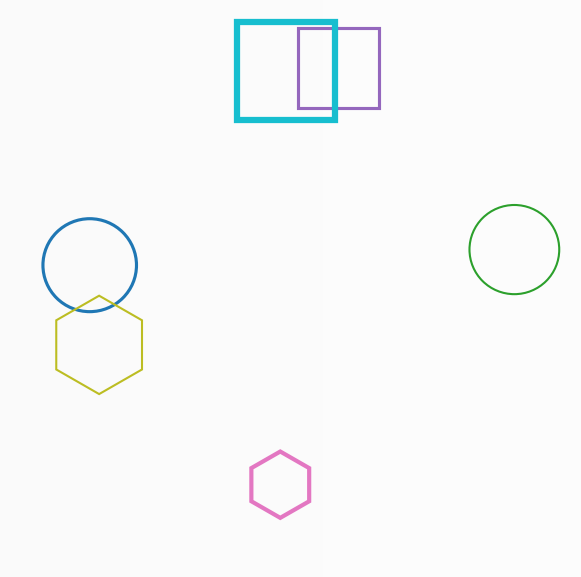[{"shape": "circle", "thickness": 1.5, "radius": 0.4, "center": [0.154, 0.54]}, {"shape": "circle", "thickness": 1, "radius": 0.39, "center": [0.885, 0.567]}, {"shape": "square", "thickness": 1.5, "radius": 0.35, "center": [0.582, 0.881]}, {"shape": "hexagon", "thickness": 2, "radius": 0.29, "center": [0.482, 0.16]}, {"shape": "hexagon", "thickness": 1, "radius": 0.43, "center": [0.171, 0.402]}, {"shape": "square", "thickness": 3, "radius": 0.42, "center": [0.492, 0.877]}]